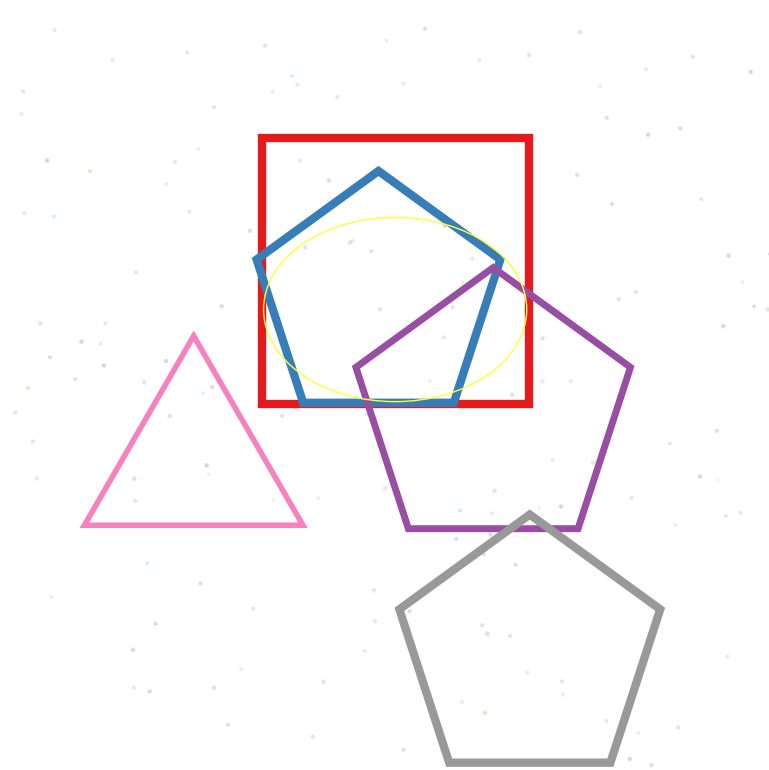[{"shape": "square", "thickness": 3, "radius": 0.87, "center": [0.514, 0.648]}, {"shape": "pentagon", "thickness": 3, "radius": 0.83, "center": [0.492, 0.612]}, {"shape": "pentagon", "thickness": 2.5, "radius": 0.94, "center": [0.641, 0.465]}, {"shape": "oval", "thickness": 0.5, "radius": 0.85, "center": [0.513, 0.598]}, {"shape": "triangle", "thickness": 2, "radius": 0.82, "center": [0.251, 0.4]}, {"shape": "pentagon", "thickness": 3, "radius": 0.89, "center": [0.688, 0.154]}]